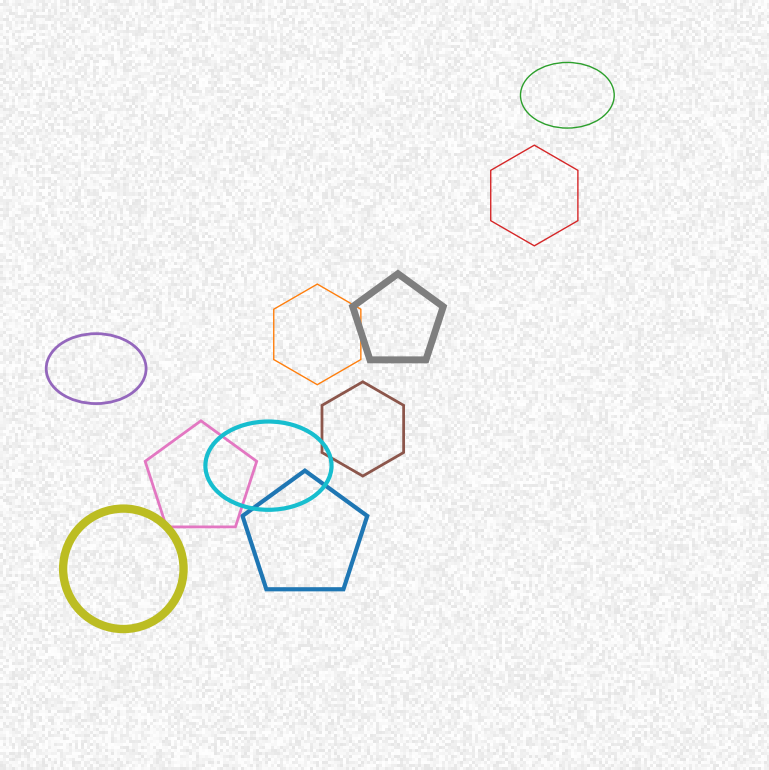[{"shape": "pentagon", "thickness": 1.5, "radius": 0.43, "center": [0.396, 0.304]}, {"shape": "hexagon", "thickness": 0.5, "radius": 0.33, "center": [0.412, 0.566]}, {"shape": "oval", "thickness": 0.5, "radius": 0.3, "center": [0.737, 0.876]}, {"shape": "hexagon", "thickness": 0.5, "radius": 0.33, "center": [0.694, 0.746]}, {"shape": "oval", "thickness": 1, "radius": 0.32, "center": [0.125, 0.521]}, {"shape": "hexagon", "thickness": 1, "radius": 0.31, "center": [0.471, 0.443]}, {"shape": "pentagon", "thickness": 1, "radius": 0.38, "center": [0.261, 0.377]}, {"shape": "pentagon", "thickness": 2.5, "radius": 0.31, "center": [0.517, 0.583]}, {"shape": "circle", "thickness": 3, "radius": 0.39, "center": [0.16, 0.261]}, {"shape": "oval", "thickness": 1.5, "radius": 0.41, "center": [0.349, 0.395]}]